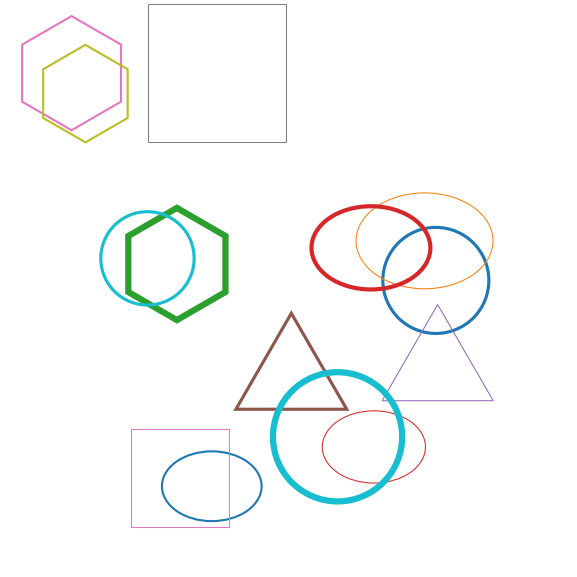[{"shape": "circle", "thickness": 1.5, "radius": 0.46, "center": [0.755, 0.514]}, {"shape": "oval", "thickness": 1, "radius": 0.43, "center": [0.367, 0.157]}, {"shape": "oval", "thickness": 0.5, "radius": 0.59, "center": [0.735, 0.582]}, {"shape": "hexagon", "thickness": 3, "radius": 0.49, "center": [0.306, 0.542]}, {"shape": "oval", "thickness": 0.5, "radius": 0.45, "center": [0.647, 0.225]}, {"shape": "oval", "thickness": 2, "radius": 0.51, "center": [0.642, 0.57]}, {"shape": "triangle", "thickness": 0.5, "radius": 0.56, "center": [0.758, 0.361]}, {"shape": "triangle", "thickness": 1.5, "radius": 0.55, "center": [0.504, 0.346]}, {"shape": "square", "thickness": 0.5, "radius": 0.42, "center": [0.312, 0.171]}, {"shape": "hexagon", "thickness": 1, "radius": 0.49, "center": [0.124, 0.872]}, {"shape": "square", "thickness": 0.5, "radius": 0.6, "center": [0.376, 0.872]}, {"shape": "hexagon", "thickness": 1, "radius": 0.42, "center": [0.148, 0.837]}, {"shape": "circle", "thickness": 1.5, "radius": 0.4, "center": [0.255, 0.552]}, {"shape": "circle", "thickness": 3, "radius": 0.56, "center": [0.585, 0.243]}]